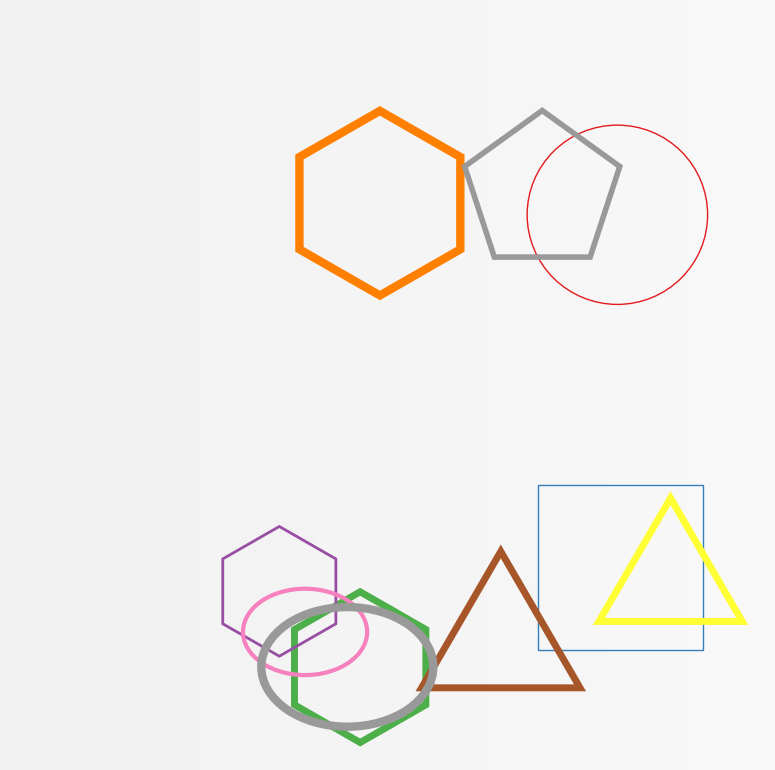[{"shape": "circle", "thickness": 0.5, "radius": 0.58, "center": [0.797, 0.721]}, {"shape": "square", "thickness": 0.5, "radius": 0.53, "center": [0.801, 0.263]}, {"shape": "hexagon", "thickness": 2.5, "radius": 0.49, "center": [0.465, 0.134]}, {"shape": "hexagon", "thickness": 1, "radius": 0.42, "center": [0.36, 0.232]}, {"shape": "hexagon", "thickness": 3, "radius": 0.6, "center": [0.49, 0.736]}, {"shape": "triangle", "thickness": 2.5, "radius": 0.53, "center": [0.865, 0.246]}, {"shape": "triangle", "thickness": 2.5, "radius": 0.59, "center": [0.646, 0.166]}, {"shape": "oval", "thickness": 1.5, "radius": 0.4, "center": [0.394, 0.179]}, {"shape": "pentagon", "thickness": 2, "radius": 0.53, "center": [0.7, 0.751]}, {"shape": "oval", "thickness": 3, "radius": 0.55, "center": [0.448, 0.134]}]